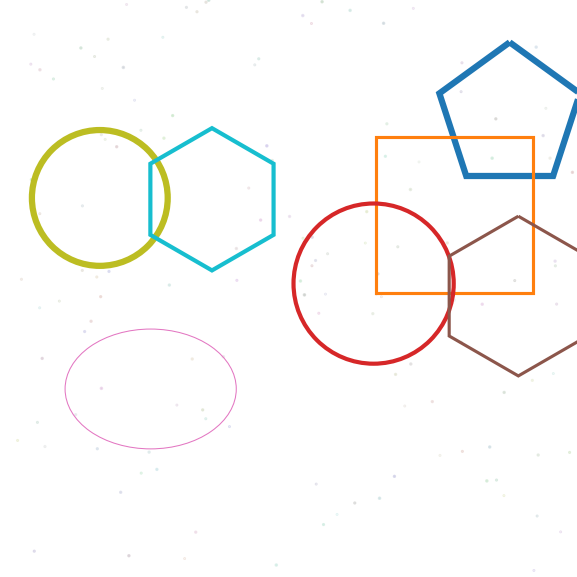[{"shape": "pentagon", "thickness": 3, "radius": 0.64, "center": [0.883, 0.798]}, {"shape": "square", "thickness": 1.5, "radius": 0.68, "center": [0.787, 0.627]}, {"shape": "circle", "thickness": 2, "radius": 0.69, "center": [0.647, 0.508]}, {"shape": "hexagon", "thickness": 1.5, "radius": 0.69, "center": [0.898, 0.486]}, {"shape": "oval", "thickness": 0.5, "radius": 0.74, "center": [0.261, 0.326]}, {"shape": "circle", "thickness": 3, "radius": 0.59, "center": [0.173, 0.656]}, {"shape": "hexagon", "thickness": 2, "radius": 0.62, "center": [0.367, 0.654]}]